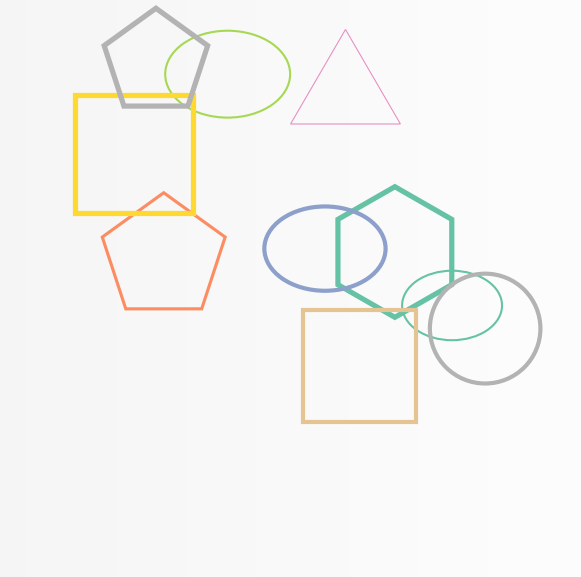[{"shape": "oval", "thickness": 1, "radius": 0.43, "center": [0.778, 0.47]}, {"shape": "hexagon", "thickness": 2.5, "radius": 0.57, "center": [0.679, 0.563]}, {"shape": "pentagon", "thickness": 1.5, "radius": 0.56, "center": [0.282, 0.554]}, {"shape": "oval", "thickness": 2, "radius": 0.52, "center": [0.559, 0.569]}, {"shape": "triangle", "thickness": 0.5, "radius": 0.55, "center": [0.594, 0.839]}, {"shape": "oval", "thickness": 1, "radius": 0.54, "center": [0.392, 0.871]}, {"shape": "square", "thickness": 2.5, "radius": 0.51, "center": [0.231, 0.733]}, {"shape": "square", "thickness": 2, "radius": 0.49, "center": [0.618, 0.366]}, {"shape": "circle", "thickness": 2, "radius": 0.48, "center": [0.835, 0.43]}, {"shape": "pentagon", "thickness": 2.5, "radius": 0.47, "center": [0.268, 0.891]}]